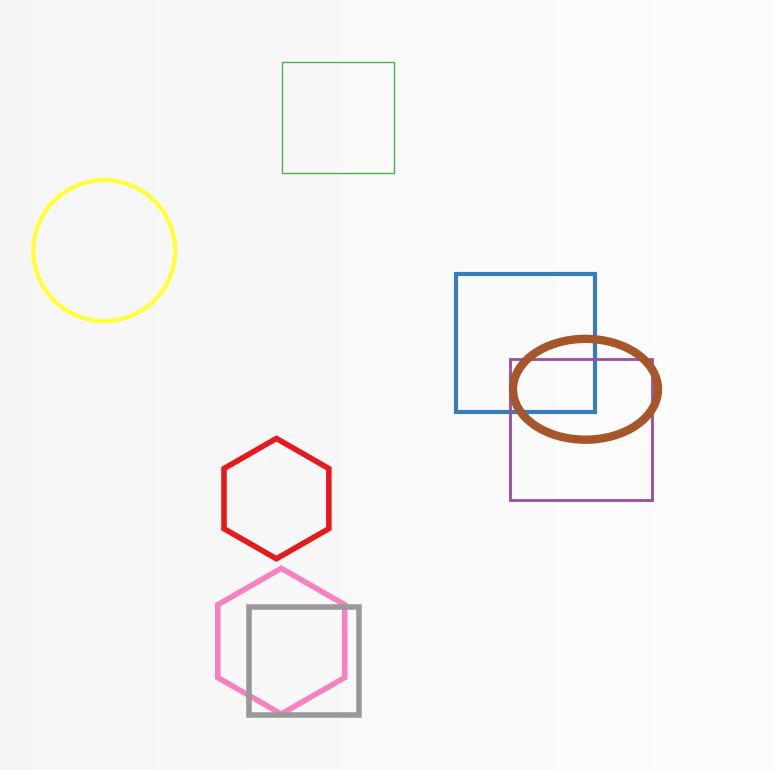[{"shape": "hexagon", "thickness": 2, "radius": 0.39, "center": [0.357, 0.352]}, {"shape": "square", "thickness": 1.5, "radius": 0.45, "center": [0.678, 0.555]}, {"shape": "square", "thickness": 0.5, "radius": 0.36, "center": [0.436, 0.847]}, {"shape": "square", "thickness": 1, "radius": 0.46, "center": [0.75, 0.442]}, {"shape": "circle", "thickness": 1.5, "radius": 0.46, "center": [0.134, 0.675]}, {"shape": "oval", "thickness": 3, "radius": 0.47, "center": [0.755, 0.494]}, {"shape": "hexagon", "thickness": 2, "radius": 0.47, "center": [0.363, 0.167]}, {"shape": "square", "thickness": 2, "radius": 0.35, "center": [0.392, 0.142]}]